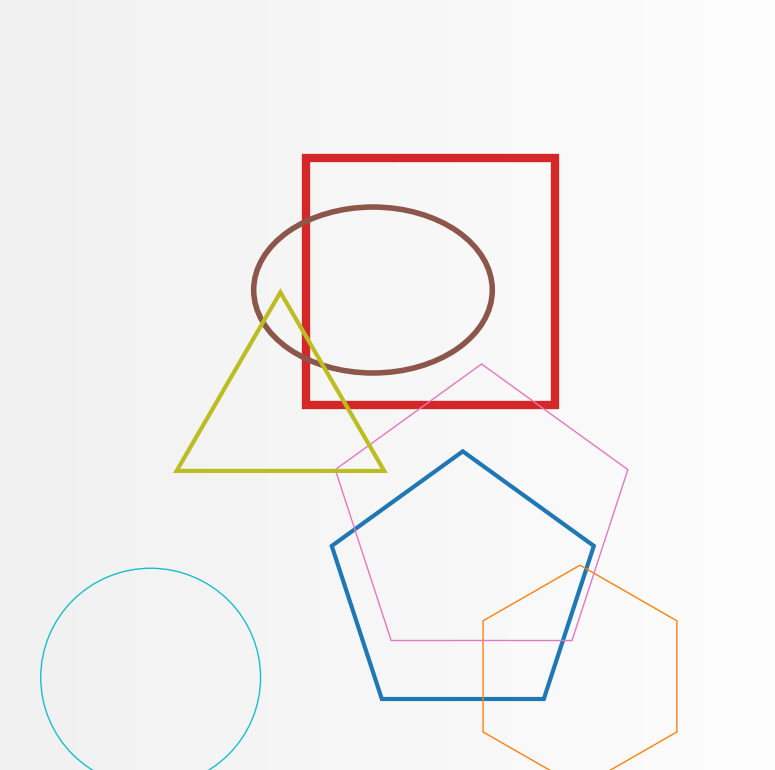[{"shape": "pentagon", "thickness": 1.5, "radius": 0.89, "center": [0.597, 0.236]}, {"shape": "hexagon", "thickness": 0.5, "radius": 0.72, "center": [0.748, 0.122]}, {"shape": "square", "thickness": 3, "radius": 0.8, "center": [0.556, 0.634]}, {"shape": "oval", "thickness": 2, "radius": 0.77, "center": [0.481, 0.623]}, {"shape": "pentagon", "thickness": 0.5, "radius": 0.99, "center": [0.621, 0.329]}, {"shape": "triangle", "thickness": 1.5, "radius": 0.77, "center": [0.362, 0.466]}, {"shape": "circle", "thickness": 0.5, "radius": 0.71, "center": [0.194, 0.12]}]